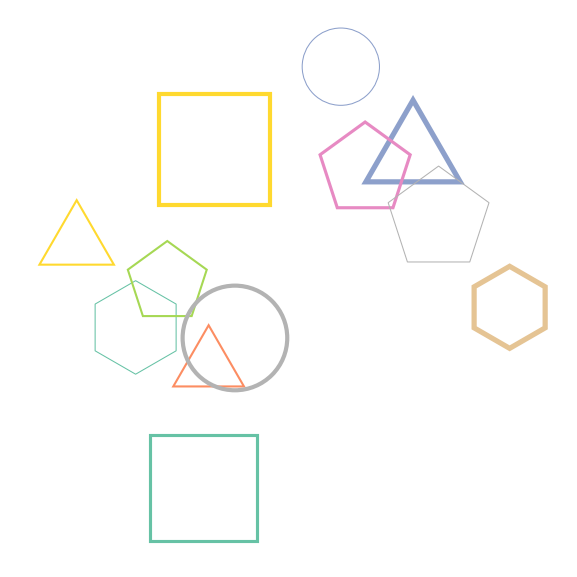[{"shape": "hexagon", "thickness": 0.5, "radius": 0.4, "center": [0.235, 0.432]}, {"shape": "square", "thickness": 1.5, "radius": 0.46, "center": [0.353, 0.154]}, {"shape": "triangle", "thickness": 1, "radius": 0.35, "center": [0.361, 0.365]}, {"shape": "circle", "thickness": 0.5, "radius": 0.33, "center": [0.59, 0.884]}, {"shape": "triangle", "thickness": 2.5, "radius": 0.47, "center": [0.715, 0.731]}, {"shape": "pentagon", "thickness": 1.5, "radius": 0.41, "center": [0.632, 0.706]}, {"shape": "pentagon", "thickness": 1, "radius": 0.36, "center": [0.29, 0.51]}, {"shape": "square", "thickness": 2, "radius": 0.48, "center": [0.371, 0.74]}, {"shape": "triangle", "thickness": 1, "radius": 0.37, "center": [0.133, 0.578]}, {"shape": "hexagon", "thickness": 2.5, "radius": 0.36, "center": [0.882, 0.467]}, {"shape": "circle", "thickness": 2, "radius": 0.45, "center": [0.407, 0.414]}, {"shape": "pentagon", "thickness": 0.5, "radius": 0.46, "center": [0.759, 0.62]}]